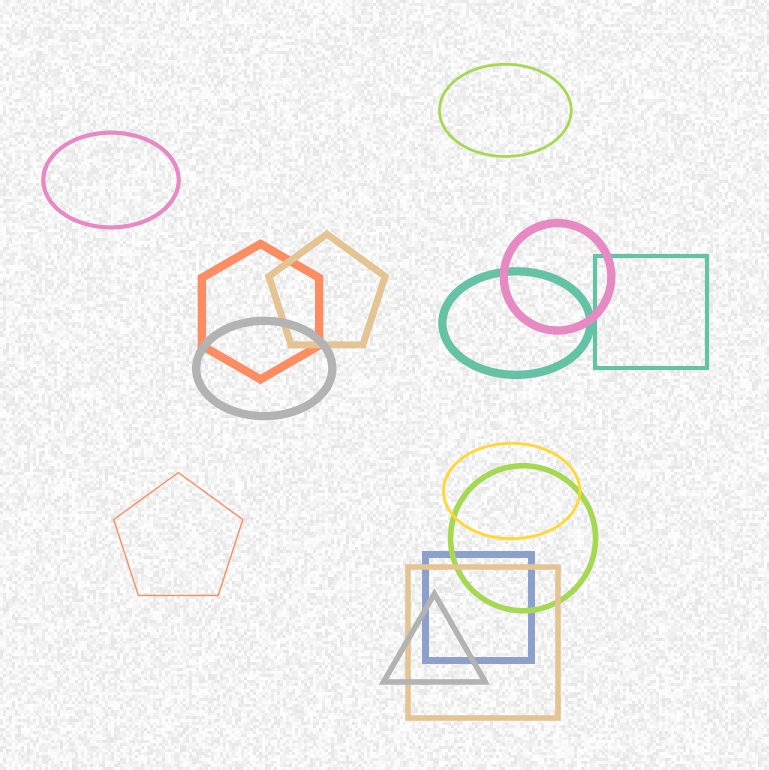[{"shape": "oval", "thickness": 3, "radius": 0.48, "center": [0.671, 0.58]}, {"shape": "square", "thickness": 1.5, "radius": 0.36, "center": [0.845, 0.595]}, {"shape": "hexagon", "thickness": 3, "radius": 0.44, "center": [0.338, 0.595]}, {"shape": "pentagon", "thickness": 0.5, "radius": 0.44, "center": [0.232, 0.298]}, {"shape": "square", "thickness": 2.5, "radius": 0.34, "center": [0.621, 0.212]}, {"shape": "oval", "thickness": 1.5, "radius": 0.44, "center": [0.144, 0.766]}, {"shape": "circle", "thickness": 3, "radius": 0.35, "center": [0.724, 0.64]}, {"shape": "circle", "thickness": 2, "radius": 0.47, "center": [0.679, 0.301]}, {"shape": "oval", "thickness": 1, "radius": 0.43, "center": [0.656, 0.857]}, {"shape": "oval", "thickness": 1, "radius": 0.44, "center": [0.664, 0.362]}, {"shape": "pentagon", "thickness": 2.5, "radius": 0.4, "center": [0.425, 0.616]}, {"shape": "square", "thickness": 2, "radius": 0.49, "center": [0.627, 0.165]}, {"shape": "triangle", "thickness": 2, "radius": 0.38, "center": [0.564, 0.153]}, {"shape": "oval", "thickness": 3, "radius": 0.44, "center": [0.343, 0.521]}]